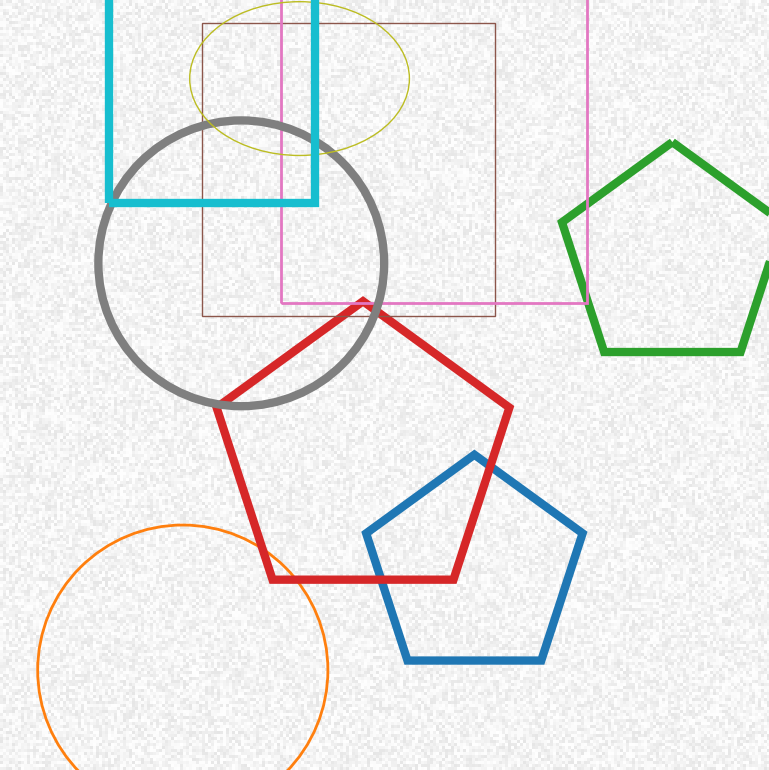[{"shape": "pentagon", "thickness": 3, "radius": 0.74, "center": [0.616, 0.262]}, {"shape": "circle", "thickness": 1, "radius": 0.94, "center": [0.237, 0.13]}, {"shape": "pentagon", "thickness": 3, "radius": 0.75, "center": [0.873, 0.665]}, {"shape": "pentagon", "thickness": 3, "radius": 1.0, "center": [0.471, 0.409]}, {"shape": "square", "thickness": 0.5, "radius": 0.95, "center": [0.453, 0.78]}, {"shape": "square", "thickness": 1, "radius": 0.99, "center": [0.564, 0.805]}, {"shape": "circle", "thickness": 3, "radius": 0.93, "center": [0.313, 0.658]}, {"shape": "oval", "thickness": 0.5, "radius": 0.71, "center": [0.389, 0.898]}, {"shape": "square", "thickness": 3, "radius": 0.67, "center": [0.275, 0.871]}]